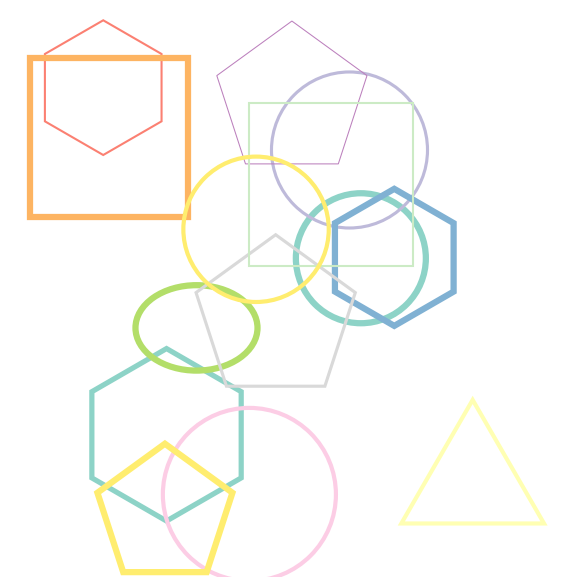[{"shape": "hexagon", "thickness": 2.5, "radius": 0.75, "center": [0.288, 0.246]}, {"shape": "circle", "thickness": 3, "radius": 0.56, "center": [0.625, 0.552]}, {"shape": "triangle", "thickness": 2, "radius": 0.71, "center": [0.818, 0.164]}, {"shape": "circle", "thickness": 1.5, "radius": 0.68, "center": [0.605, 0.739]}, {"shape": "hexagon", "thickness": 1, "radius": 0.58, "center": [0.179, 0.847]}, {"shape": "hexagon", "thickness": 3, "radius": 0.59, "center": [0.683, 0.553]}, {"shape": "square", "thickness": 3, "radius": 0.69, "center": [0.189, 0.761]}, {"shape": "oval", "thickness": 3, "radius": 0.53, "center": [0.34, 0.431]}, {"shape": "circle", "thickness": 2, "radius": 0.75, "center": [0.432, 0.143]}, {"shape": "pentagon", "thickness": 1.5, "radius": 0.72, "center": [0.477, 0.448]}, {"shape": "pentagon", "thickness": 0.5, "radius": 0.68, "center": [0.505, 0.826]}, {"shape": "square", "thickness": 1, "radius": 0.71, "center": [0.573, 0.679]}, {"shape": "circle", "thickness": 2, "radius": 0.63, "center": [0.443, 0.602]}, {"shape": "pentagon", "thickness": 3, "radius": 0.61, "center": [0.286, 0.108]}]